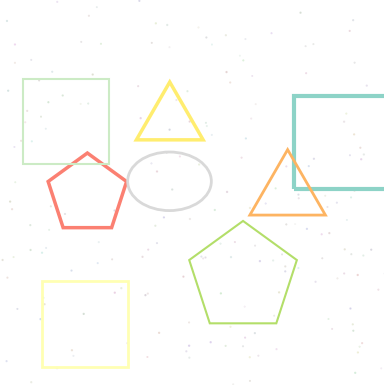[{"shape": "square", "thickness": 3, "radius": 0.6, "center": [0.883, 0.629]}, {"shape": "square", "thickness": 2, "radius": 0.56, "center": [0.221, 0.159]}, {"shape": "pentagon", "thickness": 2.5, "radius": 0.54, "center": [0.227, 0.495]}, {"shape": "triangle", "thickness": 2, "radius": 0.57, "center": [0.747, 0.498]}, {"shape": "pentagon", "thickness": 1.5, "radius": 0.73, "center": [0.631, 0.279]}, {"shape": "oval", "thickness": 2, "radius": 0.54, "center": [0.44, 0.529]}, {"shape": "square", "thickness": 1.5, "radius": 0.55, "center": [0.171, 0.684]}, {"shape": "triangle", "thickness": 2.5, "radius": 0.5, "center": [0.441, 0.687]}]